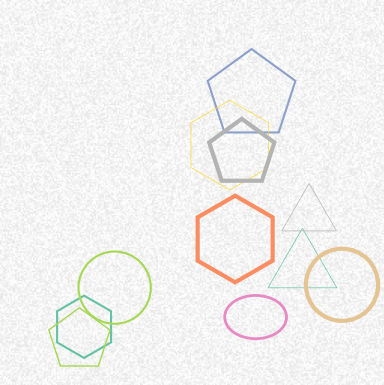[{"shape": "hexagon", "thickness": 1.5, "radius": 0.4, "center": [0.218, 0.151]}, {"shape": "triangle", "thickness": 0.5, "radius": 0.52, "center": [0.786, 0.304]}, {"shape": "hexagon", "thickness": 3, "radius": 0.56, "center": [0.611, 0.379]}, {"shape": "pentagon", "thickness": 1.5, "radius": 0.6, "center": [0.653, 0.753]}, {"shape": "oval", "thickness": 2, "radius": 0.4, "center": [0.664, 0.176]}, {"shape": "pentagon", "thickness": 1, "radius": 0.42, "center": [0.206, 0.117]}, {"shape": "circle", "thickness": 1.5, "radius": 0.47, "center": [0.298, 0.253]}, {"shape": "hexagon", "thickness": 0.5, "radius": 0.58, "center": [0.597, 0.623]}, {"shape": "circle", "thickness": 3, "radius": 0.47, "center": [0.888, 0.26]}, {"shape": "triangle", "thickness": 0.5, "radius": 0.41, "center": [0.803, 0.441]}, {"shape": "pentagon", "thickness": 3, "radius": 0.44, "center": [0.628, 0.602]}]